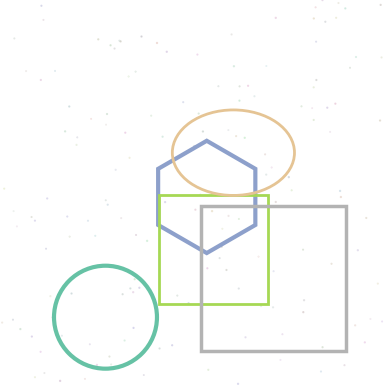[{"shape": "circle", "thickness": 3, "radius": 0.67, "center": [0.274, 0.176]}, {"shape": "hexagon", "thickness": 3, "radius": 0.73, "center": [0.537, 0.489]}, {"shape": "square", "thickness": 2, "radius": 0.71, "center": [0.554, 0.353]}, {"shape": "oval", "thickness": 2, "radius": 0.79, "center": [0.606, 0.603]}, {"shape": "square", "thickness": 2.5, "radius": 0.94, "center": [0.71, 0.277]}]